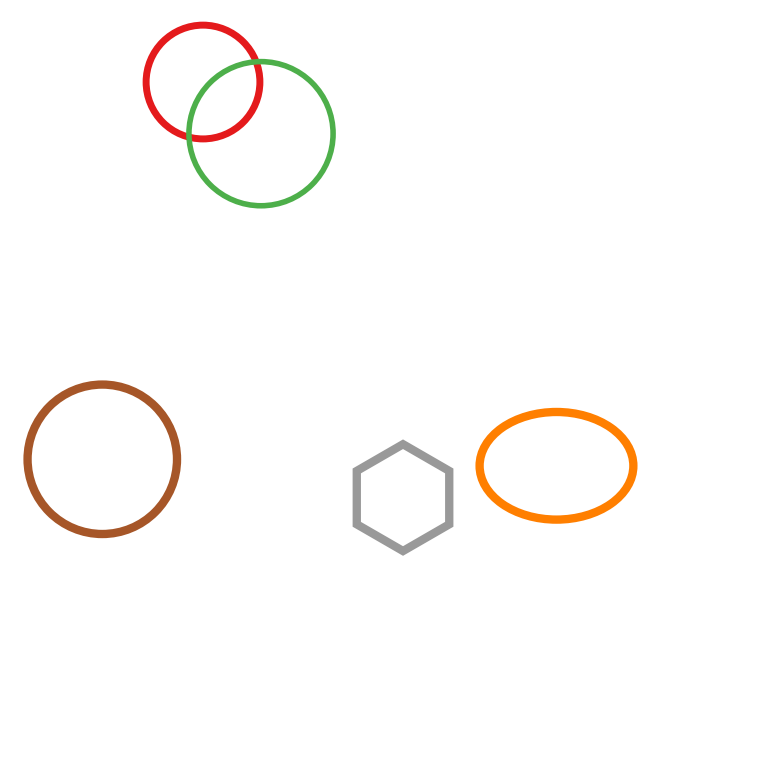[{"shape": "circle", "thickness": 2.5, "radius": 0.37, "center": [0.264, 0.893]}, {"shape": "circle", "thickness": 2, "radius": 0.47, "center": [0.339, 0.826]}, {"shape": "oval", "thickness": 3, "radius": 0.5, "center": [0.723, 0.395]}, {"shape": "circle", "thickness": 3, "radius": 0.49, "center": [0.133, 0.404]}, {"shape": "hexagon", "thickness": 3, "radius": 0.35, "center": [0.523, 0.354]}]